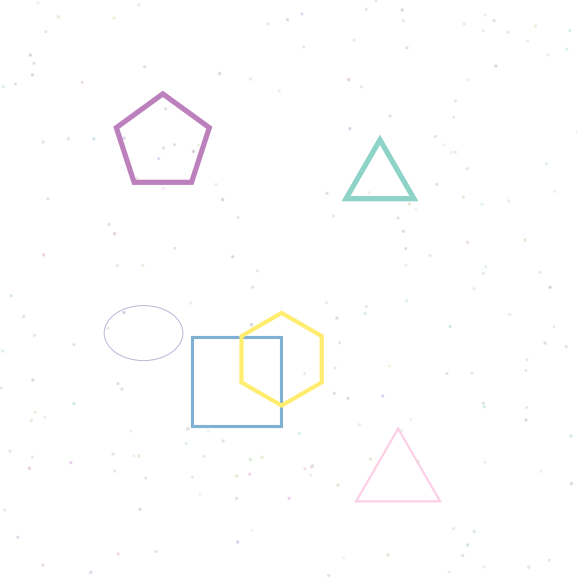[{"shape": "triangle", "thickness": 2.5, "radius": 0.34, "center": [0.658, 0.689]}, {"shape": "oval", "thickness": 0.5, "radius": 0.34, "center": [0.249, 0.422]}, {"shape": "square", "thickness": 1.5, "radius": 0.39, "center": [0.409, 0.338]}, {"shape": "triangle", "thickness": 1, "radius": 0.42, "center": [0.689, 0.173]}, {"shape": "pentagon", "thickness": 2.5, "radius": 0.42, "center": [0.282, 0.752]}, {"shape": "hexagon", "thickness": 2, "radius": 0.4, "center": [0.488, 0.377]}]